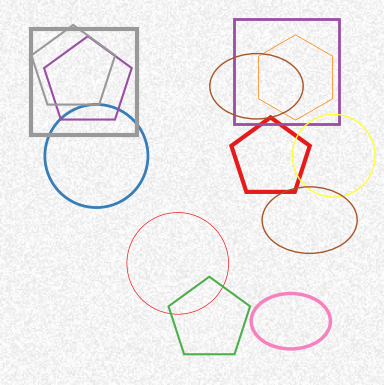[{"shape": "pentagon", "thickness": 3, "radius": 0.54, "center": [0.703, 0.588]}, {"shape": "circle", "thickness": 0.5, "radius": 0.66, "center": [0.462, 0.316]}, {"shape": "circle", "thickness": 2, "radius": 0.67, "center": [0.25, 0.595]}, {"shape": "pentagon", "thickness": 1.5, "radius": 0.56, "center": [0.544, 0.17]}, {"shape": "pentagon", "thickness": 1.5, "radius": 0.6, "center": [0.228, 0.786]}, {"shape": "square", "thickness": 2, "radius": 0.68, "center": [0.744, 0.815]}, {"shape": "hexagon", "thickness": 0.5, "radius": 0.55, "center": [0.768, 0.799]}, {"shape": "circle", "thickness": 1, "radius": 0.54, "center": [0.867, 0.596]}, {"shape": "oval", "thickness": 1, "radius": 0.61, "center": [0.666, 0.776]}, {"shape": "oval", "thickness": 1, "radius": 0.62, "center": [0.804, 0.428]}, {"shape": "oval", "thickness": 2.5, "radius": 0.51, "center": [0.755, 0.166]}, {"shape": "pentagon", "thickness": 1.5, "radius": 0.57, "center": [0.19, 0.821]}, {"shape": "square", "thickness": 3, "radius": 0.69, "center": [0.218, 0.788]}]